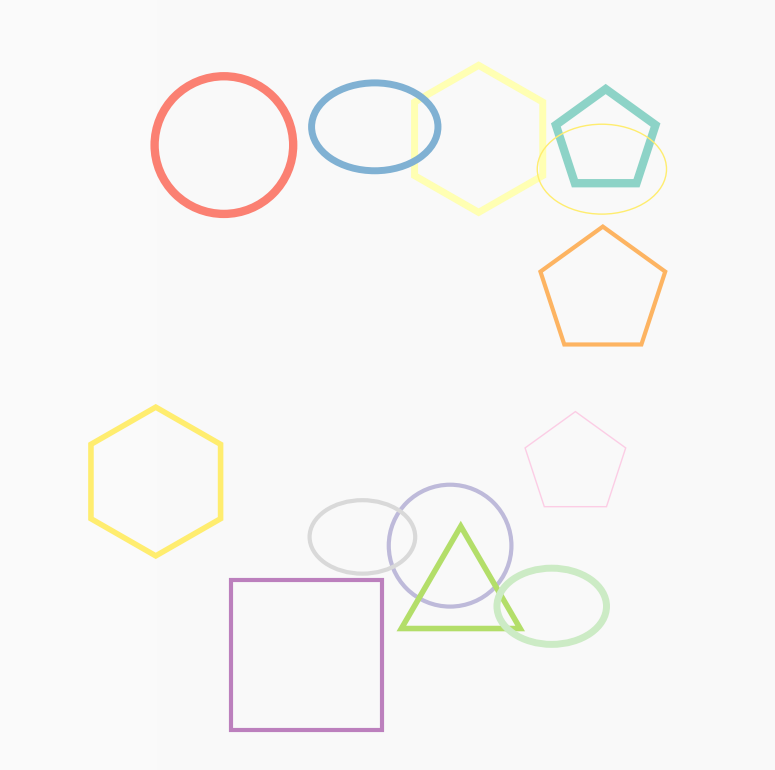[{"shape": "pentagon", "thickness": 3, "radius": 0.34, "center": [0.782, 0.817]}, {"shape": "hexagon", "thickness": 2.5, "radius": 0.48, "center": [0.618, 0.82]}, {"shape": "circle", "thickness": 1.5, "radius": 0.4, "center": [0.581, 0.291]}, {"shape": "circle", "thickness": 3, "radius": 0.45, "center": [0.289, 0.812]}, {"shape": "oval", "thickness": 2.5, "radius": 0.41, "center": [0.484, 0.835]}, {"shape": "pentagon", "thickness": 1.5, "radius": 0.42, "center": [0.778, 0.621]}, {"shape": "triangle", "thickness": 2, "radius": 0.44, "center": [0.595, 0.228]}, {"shape": "pentagon", "thickness": 0.5, "radius": 0.34, "center": [0.742, 0.397]}, {"shape": "oval", "thickness": 1.5, "radius": 0.34, "center": [0.468, 0.303]}, {"shape": "square", "thickness": 1.5, "radius": 0.48, "center": [0.395, 0.149]}, {"shape": "oval", "thickness": 2.5, "radius": 0.35, "center": [0.712, 0.213]}, {"shape": "hexagon", "thickness": 2, "radius": 0.48, "center": [0.201, 0.375]}, {"shape": "oval", "thickness": 0.5, "radius": 0.42, "center": [0.777, 0.78]}]